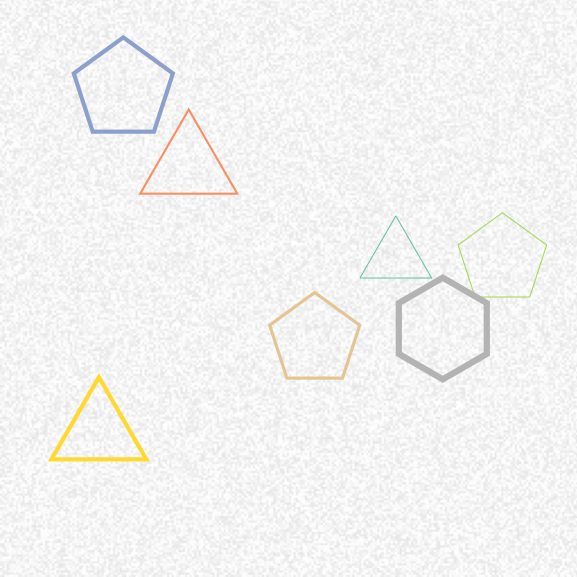[{"shape": "triangle", "thickness": 0.5, "radius": 0.36, "center": [0.685, 0.554]}, {"shape": "triangle", "thickness": 1, "radius": 0.49, "center": [0.327, 0.712]}, {"shape": "pentagon", "thickness": 2, "radius": 0.45, "center": [0.214, 0.844]}, {"shape": "pentagon", "thickness": 0.5, "radius": 0.4, "center": [0.87, 0.55]}, {"shape": "triangle", "thickness": 2, "radius": 0.47, "center": [0.171, 0.251]}, {"shape": "pentagon", "thickness": 1.5, "radius": 0.41, "center": [0.545, 0.411]}, {"shape": "hexagon", "thickness": 3, "radius": 0.44, "center": [0.767, 0.43]}]